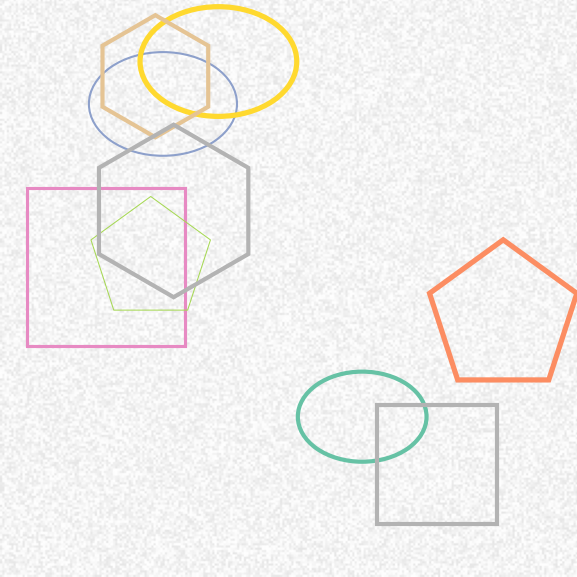[{"shape": "oval", "thickness": 2, "radius": 0.56, "center": [0.627, 0.278]}, {"shape": "pentagon", "thickness": 2.5, "radius": 0.67, "center": [0.871, 0.45]}, {"shape": "oval", "thickness": 1, "radius": 0.64, "center": [0.282, 0.819]}, {"shape": "square", "thickness": 1.5, "radius": 0.68, "center": [0.183, 0.537]}, {"shape": "pentagon", "thickness": 0.5, "radius": 0.54, "center": [0.261, 0.55]}, {"shape": "oval", "thickness": 2.5, "radius": 0.68, "center": [0.378, 0.893]}, {"shape": "hexagon", "thickness": 2, "radius": 0.53, "center": [0.269, 0.867]}, {"shape": "square", "thickness": 2, "radius": 0.52, "center": [0.757, 0.195]}, {"shape": "hexagon", "thickness": 2, "radius": 0.75, "center": [0.301, 0.634]}]